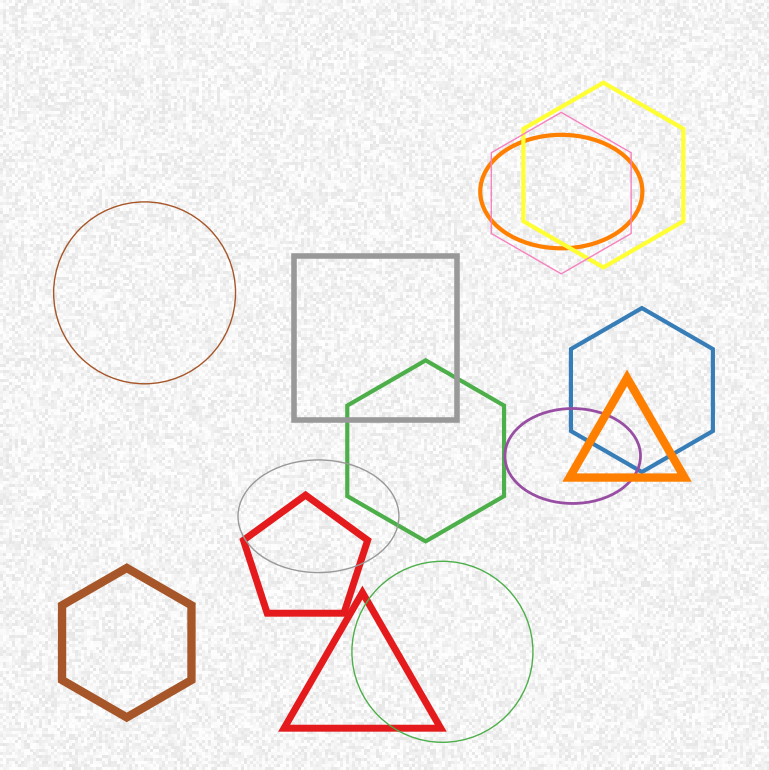[{"shape": "triangle", "thickness": 2.5, "radius": 0.59, "center": [0.471, 0.113]}, {"shape": "pentagon", "thickness": 2.5, "radius": 0.42, "center": [0.397, 0.272]}, {"shape": "hexagon", "thickness": 1.5, "radius": 0.53, "center": [0.834, 0.493]}, {"shape": "hexagon", "thickness": 1.5, "radius": 0.59, "center": [0.553, 0.414]}, {"shape": "circle", "thickness": 0.5, "radius": 0.59, "center": [0.575, 0.154]}, {"shape": "oval", "thickness": 1, "radius": 0.44, "center": [0.744, 0.408]}, {"shape": "triangle", "thickness": 3, "radius": 0.43, "center": [0.814, 0.423]}, {"shape": "oval", "thickness": 1.5, "radius": 0.53, "center": [0.729, 0.751]}, {"shape": "hexagon", "thickness": 1.5, "radius": 0.6, "center": [0.784, 0.773]}, {"shape": "circle", "thickness": 0.5, "radius": 0.59, "center": [0.188, 0.62]}, {"shape": "hexagon", "thickness": 3, "radius": 0.49, "center": [0.165, 0.165]}, {"shape": "hexagon", "thickness": 0.5, "radius": 0.52, "center": [0.729, 0.749]}, {"shape": "square", "thickness": 2, "radius": 0.53, "center": [0.488, 0.561]}, {"shape": "oval", "thickness": 0.5, "radius": 0.52, "center": [0.414, 0.33]}]